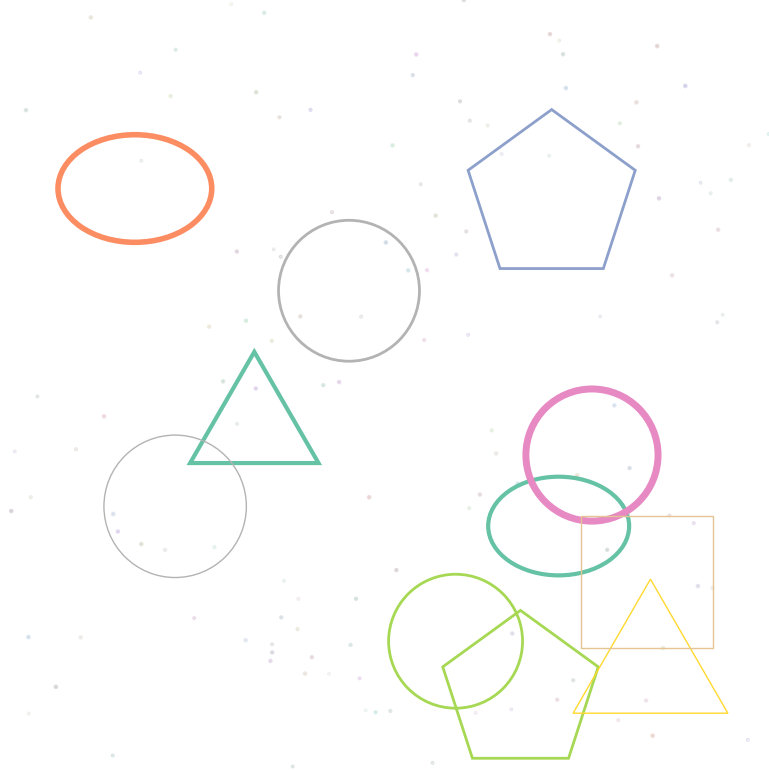[{"shape": "oval", "thickness": 1.5, "radius": 0.46, "center": [0.726, 0.317]}, {"shape": "triangle", "thickness": 1.5, "radius": 0.48, "center": [0.33, 0.447]}, {"shape": "oval", "thickness": 2, "radius": 0.5, "center": [0.175, 0.755]}, {"shape": "pentagon", "thickness": 1, "radius": 0.57, "center": [0.716, 0.744]}, {"shape": "circle", "thickness": 2.5, "radius": 0.43, "center": [0.769, 0.409]}, {"shape": "circle", "thickness": 1, "radius": 0.43, "center": [0.592, 0.167]}, {"shape": "pentagon", "thickness": 1, "radius": 0.53, "center": [0.676, 0.101]}, {"shape": "triangle", "thickness": 0.5, "radius": 0.58, "center": [0.845, 0.132]}, {"shape": "square", "thickness": 0.5, "radius": 0.43, "center": [0.84, 0.244]}, {"shape": "circle", "thickness": 1, "radius": 0.46, "center": [0.453, 0.622]}, {"shape": "circle", "thickness": 0.5, "radius": 0.46, "center": [0.227, 0.342]}]